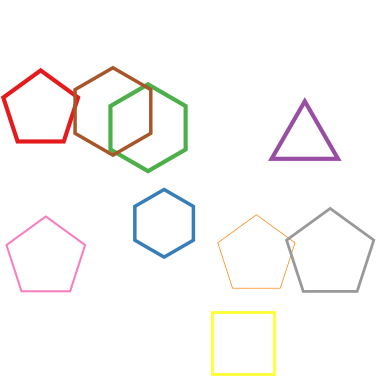[{"shape": "pentagon", "thickness": 3, "radius": 0.51, "center": [0.106, 0.715]}, {"shape": "hexagon", "thickness": 2.5, "radius": 0.44, "center": [0.426, 0.42]}, {"shape": "hexagon", "thickness": 3, "radius": 0.56, "center": [0.385, 0.668]}, {"shape": "triangle", "thickness": 3, "radius": 0.5, "center": [0.792, 0.637]}, {"shape": "pentagon", "thickness": 0.5, "radius": 0.53, "center": [0.666, 0.337]}, {"shape": "square", "thickness": 2, "radius": 0.4, "center": [0.631, 0.109]}, {"shape": "hexagon", "thickness": 2.5, "radius": 0.57, "center": [0.293, 0.711]}, {"shape": "pentagon", "thickness": 1.5, "radius": 0.54, "center": [0.119, 0.33]}, {"shape": "pentagon", "thickness": 2, "radius": 0.6, "center": [0.858, 0.339]}]